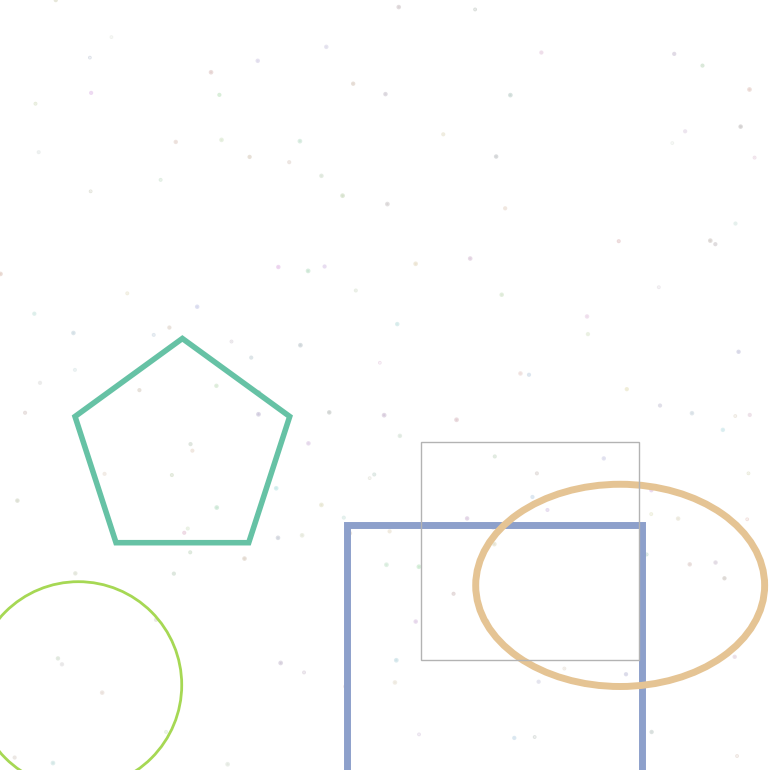[{"shape": "pentagon", "thickness": 2, "radius": 0.73, "center": [0.237, 0.414]}, {"shape": "square", "thickness": 2.5, "radius": 0.96, "center": [0.642, 0.126]}, {"shape": "circle", "thickness": 1, "radius": 0.67, "center": [0.102, 0.11]}, {"shape": "oval", "thickness": 2.5, "radius": 0.94, "center": [0.805, 0.24]}, {"shape": "square", "thickness": 0.5, "radius": 0.71, "center": [0.689, 0.284]}]